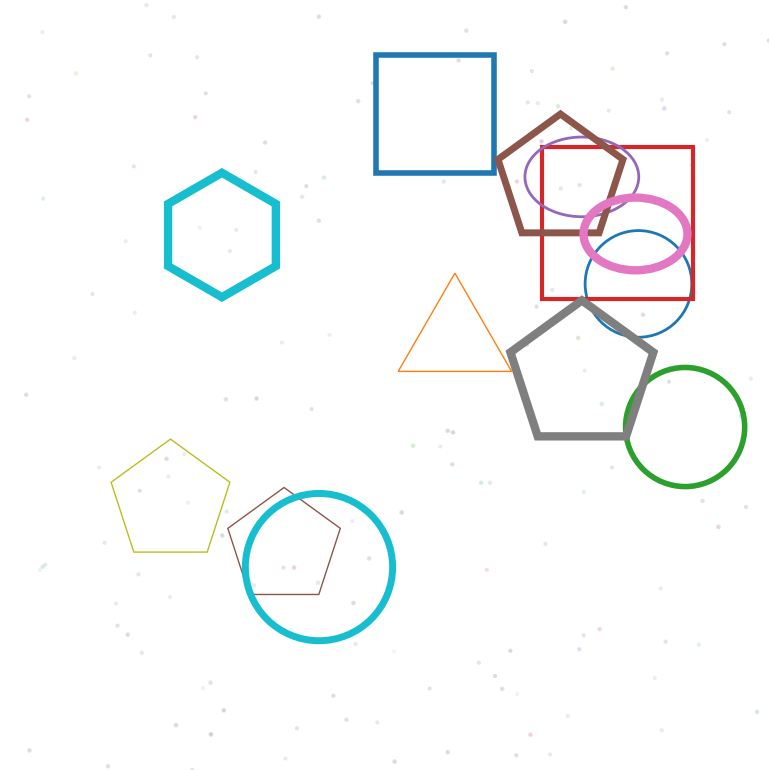[{"shape": "circle", "thickness": 1, "radius": 0.35, "center": [0.829, 0.631]}, {"shape": "square", "thickness": 2, "radius": 0.38, "center": [0.565, 0.852]}, {"shape": "triangle", "thickness": 0.5, "radius": 0.43, "center": [0.591, 0.56]}, {"shape": "circle", "thickness": 2, "radius": 0.39, "center": [0.89, 0.445]}, {"shape": "square", "thickness": 1.5, "radius": 0.49, "center": [0.802, 0.71]}, {"shape": "oval", "thickness": 1, "radius": 0.37, "center": [0.756, 0.77]}, {"shape": "pentagon", "thickness": 2.5, "radius": 0.43, "center": [0.728, 0.767]}, {"shape": "pentagon", "thickness": 0.5, "radius": 0.38, "center": [0.369, 0.29]}, {"shape": "oval", "thickness": 3, "radius": 0.34, "center": [0.825, 0.696]}, {"shape": "pentagon", "thickness": 3, "radius": 0.49, "center": [0.756, 0.512]}, {"shape": "pentagon", "thickness": 0.5, "radius": 0.41, "center": [0.221, 0.349]}, {"shape": "circle", "thickness": 2.5, "radius": 0.48, "center": [0.414, 0.264]}, {"shape": "hexagon", "thickness": 3, "radius": 0.4, "center": [0.288, 0.695]}]